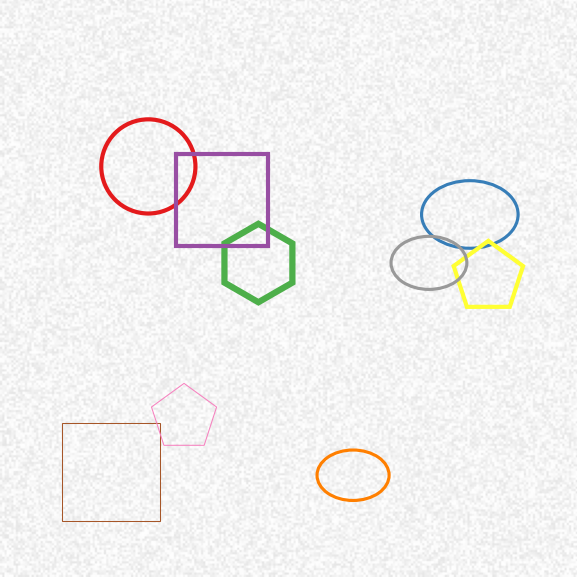[{"shape": "circle", "thickness": 2, "radius": 0.41, "center": [0.257, 0.711]}, {"shape": "oval", "thickness": 1.5, "radius": 0.42, "center": [0.814, 0.628]}, {"shape": "hexagon", "thickness": 3, "radius": 0.34, "center": [0.447, 0.544]}, {"shape": "square", "thickness": 2, "radius": 0.4, "center": [0.385, 0.653]}, {"shape": "oval", "thickness": 1.5, "radius": 0.31, "center": [0.611, 0.176]}, {"shape": "pentagon", "thickness": 2, "radius": 0.32, "center": [0.846, 0.519]}, {"shape": "square", "thickness": 0.5, "radius": 0.42, "center": [0.193, 0.182]}, {"shape": "pentagon", "thickness": 0.5, "radius": 0.3, "center": [0.319, 0.276]}, {"shape": "oval", "thickness": 1.5, "radius": 0.33, "center": [0.743, 0.544]}]